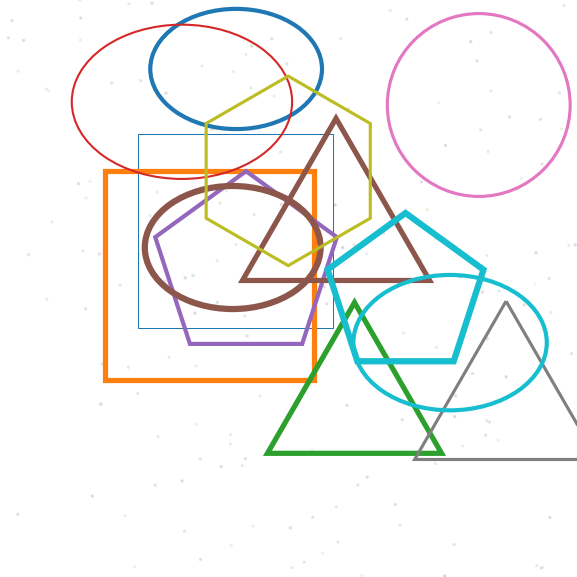[{"shape": "square", "thickness": 0.5, "radius": 0.84, "center": [0.407, 0.599]}, {"shape": "oval", "thickness": 2, "radius": 0.74, "center": [0.409, 0.88]}, {"shape": "square", "thickness": 2.5, "radius": 0.91, "center": [0.363, 0.522]}, {"shape": "triangle", "thickness": 2.5, "radius": 0.87, "center": [0.614, 0.301]}, {"shape": "oval", "thickness": 1, "radius": 0.95, "center": [0.315, 0.823]}, {"shape": "pentagon", "thickness": 2, "radius": 0.83, "center": [0.426, 0.537]}, {"shape": "oval", "thickness": 3, "radius": 0.76, "center": [0.403, 0.571]}, {"shape": "triangle", "thickness": 2.5, "radius": 0.94, "center": [0.582, 0.607]}, {"shape": "circle", "thickness": 1.5, "radius": 0.79, "center": [0.829, 0.817]}, {"shape": "triangle", "thickness": 1.5, "radius": 0.91, "center": [0.876, 0.295]}, {"shape": "hexagon", "thickness": 1.5, "radius": 0.82, "center": [0.499, 0.703]}, {"shape": "oval", "thickness": 2, "radius": 0.84, "center": [0.779, 0.406]}, {"shape": "pentagon", "thickness": 3, "radius": 0.71, "center": [0.702, 0.488]}]